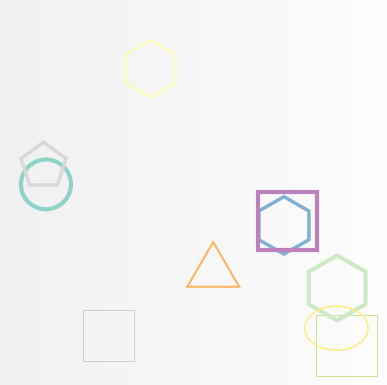[{"shape": "circle", "thickness": 3, "radius": 0.32, "center": [0.119, 0.521]}, {"shape": "hexagon", "thickness": 1.5, "radius": 0.37, "center": [0.388, 0.822]}, {"shape": "square", "thickness": 0.5, "radius": 0.33, "center": [0.28, 0.129]}, {"shape": "hexagon", "thickness": 2.5, "radius": 0.37, "center": [0.733, 0.415]}, {"shape": "triangle", "thickness": 1.5, "radius": 0.39, "center": [0.55, 0.294]}, {"shape": "square", "thickness": 0.5, "radius": 0.4, "center": [0.895, 0.103]}, {"shape": "pentagon", "thickness": 2.5, "radius": 0.31, "center": [0.112, 0.569]}, {"shape": "square", "thickness": 3, "radius": 0.38, "center": [0.742, 0.426]}, {"shape": "hexagon", "thickness": 3, "radius": 0.42, "center": [0.87, 0.252]}, {"shape": "oval", "thickness": 1, "radius": 0.41, "center": [0.868, 0.147]}]